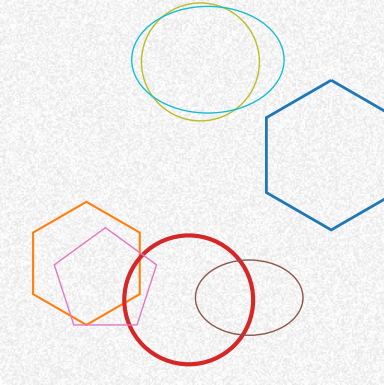[{"shape": "hexagon", "thickness": 2, "radius": 0.97, "center": [0.86, 0.597]}, {"shape": "hexagon", "thickness": 1.5, "radius": 0.8, "center": [0.224, 0.316]}, {"shape": "circle", "thickness": 3, "radius": 0.84, "center": [0.49, 0.221]}, {"shape": "oval", "thickness": 1, "radius": 0.7, "center": [0.647, 0.227]}, {"shape": "pentagon", "thickness": 1, "radius": 0.7, "center": [0.274, 0.269]}, {"shape": "circle", "thickness": 1, "radius": 0.77, "center": [0.521, 0.839]}, {"shape": "oval", "thickness": 1, "radius": 0.99, "center": [0.54, 0.845]}]